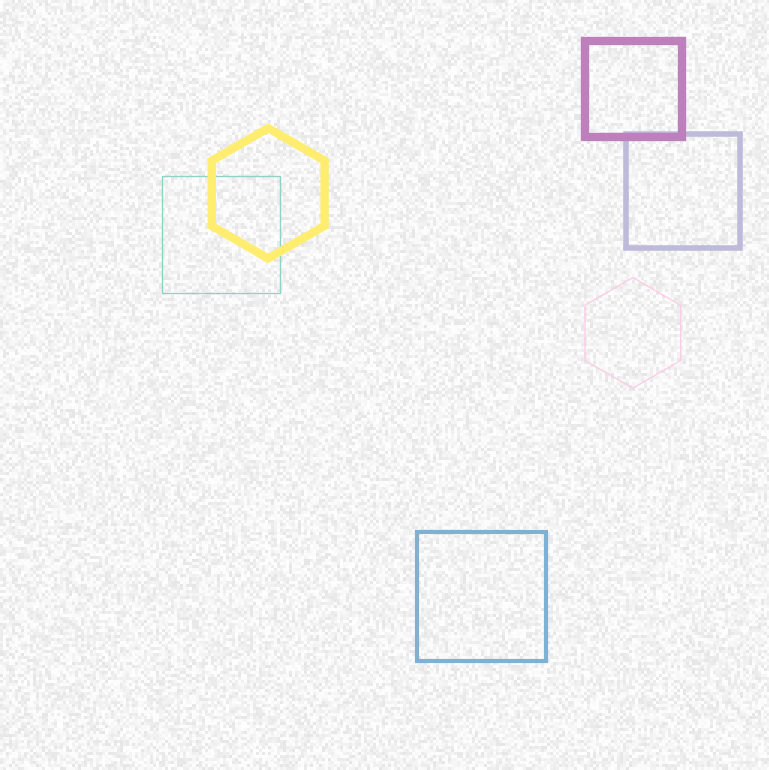[{"shape": "square", "thickness": 0.5, "radius": 0.38, "center": [0.287, 0.696]}, {"shape": "square", "thickness": 2, "radius": 0.37, "center": [0.887, 0.752]}, {"shape": "square", "thickness": 1.5, "radius": 0.42, "center": [0.626, 0.225]}, {"shape": "hexagon", "thickness": 0.5, "radius": 0.36, "center": [0.822, 0.568]}, {"shape": "square", "thickness": 3, "radius": 0.31, "center": [0.823, 0.885]}, {"shape": "hexagon", "thickness": 3, "radius": 0.42, "center": [0.348, 0.749]}]